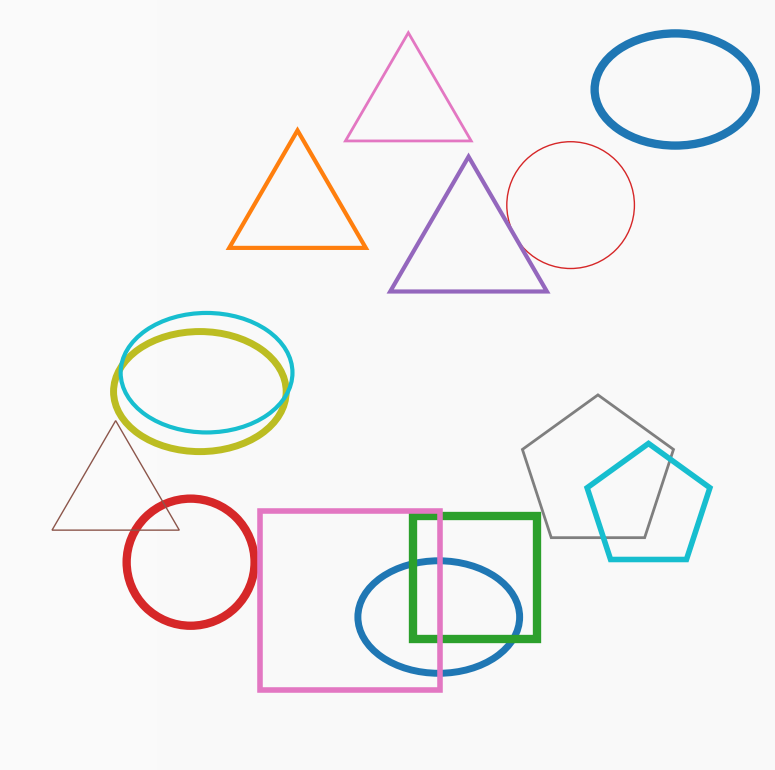[{"shape": "oval", "thickness": 3, "radius": 0.52, "center": [0.871, 0.884]}, {"shape": "oval", "thickness": 2.5, "radius": 0.52, "center": [0.566, 0.199]}, {"shape": "triangle", "thickness": 1.5, "radius": 0.51, "center": [0.384, 0.729]}, {"shape": "square", "thickness": 3, "radius": 0.4, "center": [0.613, 0.25]}, {"shape": "circle", "thickness": 3, "radius": 0.41, "center": [0.246, 0.27]}, {"shape": "circle", "thickness": 0.5, "radius": 0.41, "center": [0.736, 0.734]}, {"shape": "triangle", "thickness": 1.5, "radius": 0.58, "center": [0.605, 0.68]}, {"shape": "triangle", "thickness": 0.5, "radius": 0.47, "center": [0.149, 0.359]}, {"shape": "square", "thickness": 2, "radius": 0.58, "center": [0.452, 0.221]}, {"shape": "triangle", "thickness": 1, "radius": 0.47, "center": [0.527, 0.864]}, {"shape": "pentagon", "thickness": 1, "radius": 0.51, "center": [0.772, 0.385]}, {"shape": "oval", "thickness": 2.5, "radius": 0.56, "center": [0.258, 0.491]}, {"shape": "pentagon", "thickness": 2, "radius": 0.42, "center": [0.837, 0.341]}, {"shape": "oval", "thickness": 1.5, "radius": 0.55, "center": [0.267, 0.516]}]